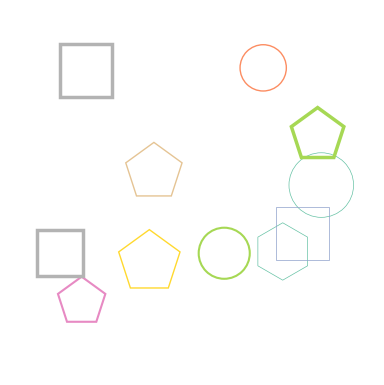[{"shape": "circle", "thickness": 0.5, "radius": 0.42, "center": [0.835, 0.519]}, {"shape": "hexagon", "thickness": 0.5, "radius": 0.37, "center": [0.734, 0.347]}, {"shape": "circle", "thickness": 1, "radius": 0.3, "center": [0.684, 0.824]}, {"shape": "square", "thickness": 0.5, "radius": 0.34, "center": [0.785, 0.393]}, {"shape": "pentagon", "thickness": 1.5, "radius": 0.32, "center": [0.212, 0.217]}, {"shape": "circle", "thickness": 1.5, "radius": 0.33, "center": [0.582, 0.342]}, {"shape": "pentagon", "thickness": 2.5, "radius": 0.36, "center": [0.825, 0.649]}, {"shape": "pentagon", "thickness": 1, "radius": 0.42, "center": [0.388, 0.32]}, {"shape": "pentagon", "thickness": 1, "radius": 0.38, "center": [0.4, 0.553]}, {"shape": "square", "thickness": 2.5, "radius": 0.3, "center": [0.157, 0.343]}, {"shape": "square", "thickness": 2.5, "radius": 0.34, "center": [0.224, 0.816]}]